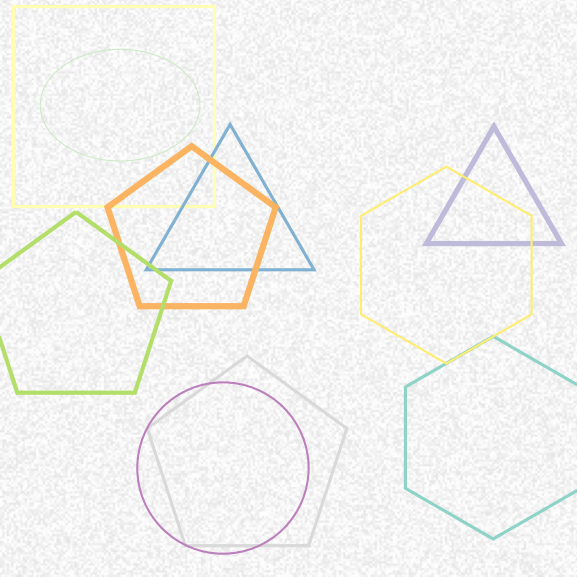[{"shape": "hexagon", "thickness": 1.5, "radius": 0.88, "center": [0.854, 0.241]}, {"shape": "square", "thickness": 1.5, "radius": 0.87, "center": [0.197, 0.815]}, {"shape": "triangle", "thickness": 2.5, "radius": 0.68, "center": [0.855, 0.645]}, {"shape": "triangle", "thickness": 1.5, "radius": 0.84, "center": [0.398, 0.616]}, {"shape": "pentagon", "thickness": 3, "radius": 0.77, "center": [0.332, 0.593]}, {"shape": "pentagon", "thickness": 2, "radius": 0.87, "center": [0.132, 0.459]}, {"shape": "pentagon", "thickness": 1.5, "radius": 0.91, "center": [0.428, 0.201]}, {"shape": "circle", "thickness": 1, "radius": 0.74, "center": [0.386, 0.189]}, {"shape": "oval", "thickness": 0.5, "radius": 0.69, "center": [0.208, 0.817]}, {"shape": "hexagon", "thickness": 1, "radius": 0.85, "center": [0.773, 0.54]}]